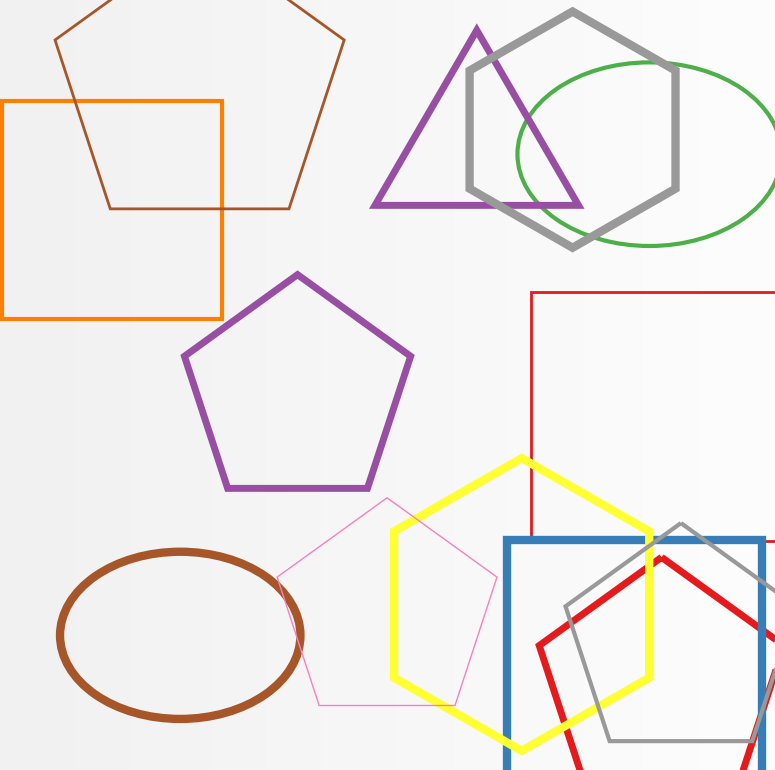[{"shape": "square", "thickness": 1, "radius": 0.81, "center": [0.847, 0.459]}, {"shape": "pentagon", "thickness": 2.5, "radius": 0.83, "center": [0.854, 0.11]}, {"shape": "square", "thickness": 3, "radius": 0.82, "center": [0.819, 0.133]}, {"shape": "oval", "thickness": 1.5, "radius": 0.85, "center": [0.838, 0.8]}, {"shape": "pentagon", "thickness": 2.5, "radius": 0.77, "center": [0.384, 0.49]}, {"shape": "triangle", "thickness": 2.5, "radius": 0.76, "center": [0.615, 0.809]}, {"shape": "square", "thickness": 1.5, "radius": 0.71, "center": [0.144, 0.728]}, {"shape": "hexagon", "thickness": 3, "radius": 0.95, "center": [0.673, 0.215]}, {"shape": "oval", "thickness": 3, "radius": 0.78, "center": [0.233, 0.175]}, {"shape": "pentagon", "thickness": 1, "radius": 0.98, "center": [0.258, 0.887]}, {"shape": "pentagon", "thickness": 0.5, "radius": 0.75, "center": [0.499, 0.204]}, {"shape": "hexagon", "thickness": 3, "radius": 0.77, "center": [0.739, 0.832]}, {"shape": "pentagon", "thickness": 1.5, "radius": 0.78, "center": [0.879, 0.164]}]